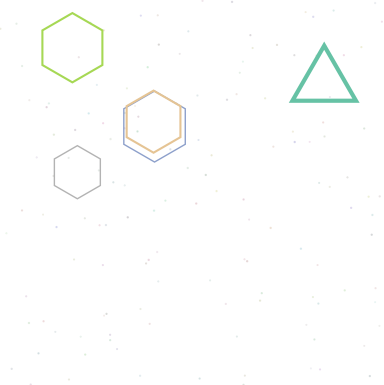[{"shape": "triangle", "thickness": 3, "radius": 0.48, "center": [0.842, 0.786]}, {"shape": "hexagon", "thickness": 1, "radius": 0.46, "center": [0.401, 0.671]}, {"shape": "hexagon", "thickness": 1.5, "radius": 0.45, "center": [0.188, 0.876]}, {"shape": "hexagon", "thickness": 1.5, "radius": 0.4, "center": [0.399, 0.684]}, {"shape": "hexagon", "thickness": 1, "radius": 0.34, "center": [0.201, 0.553]}]